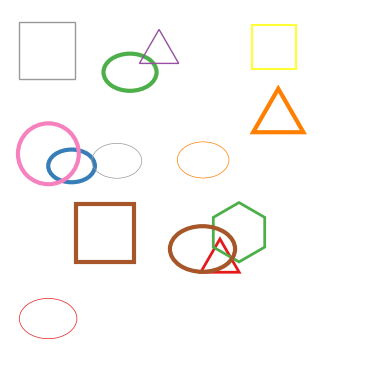[{"shape": "triangle", "thickness": 2, "radius": 0.29, "center": [0.571, 0.322]}, {"shape": "oval", "thickness": 0.5, "radius": 0.37, "center": [0.125, 0.173]}, {"shape": "oval", "thickness": 3, "radius": 0.3, "center": [0.186, 0.569]}, {"shape": "hexagon", "thickness": 2, "radius": 0.39, "center": [0.621, 0.397]}, {"shape": "oval", "thickness": 3, "radius": 0.34, "center": [0.338, 0.812]}, {"shape": "triangle", "thickness": 1, "radius": 0.29, "center": [0.413, 0.865]}, {"shape": "triangle", "thickness": 3, "radius": 0.38, "center": [0.723, 0.694]}, {"shape": "oval", "thickness": 0.5, "radius": 0.34, "center": [0.528, 0.585]}, {"shape": "square", "thickness": 1.5, "radius": 0.29, "center": [0.712, 0.879]}, {"shape": "oval", "thickness": 3, "radius": 0.42, "center": [0.526, 0.353]}, {"shape": "square", "thickness": 3, "radius": 0.38, "center": [0.272, 0.396]}, {"shape": "circle", "thickness": 3, "radius": 0.4, "center": [0.126, 0.601]}, {"shape": "square", "thickness": 1, "radius": 0.37, "center": [0.122, 0.869]}, {"shape": "oval", "thickness": 0.5, "radius": 0.32, "center": [0.303, 0.582]}]